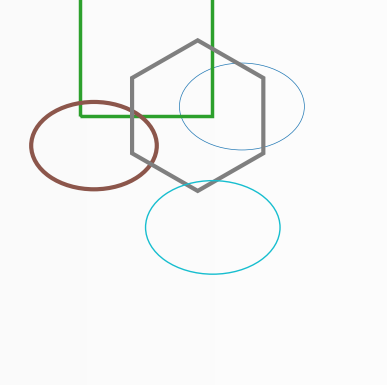[{"shape": "oval", "thickness": 0.5, "radius": 0.81, "center": [0.624, 0.723]}, {"shape": "square", "thickness": 2.5, "radius": 0.85, "center": [0.377, 0.868]}, {"shape": "oval", "thickness": 3, "radius": 0.81, "center": [0.243, 0.622]}, {"shape": "hexagon", "thickness": 3, "radius": 0.98, "center": [0.51, 0.7]}, {"shape": "oval", "thickness": 1, "radius": 0.87, "center": [0.549, 0.409]}]